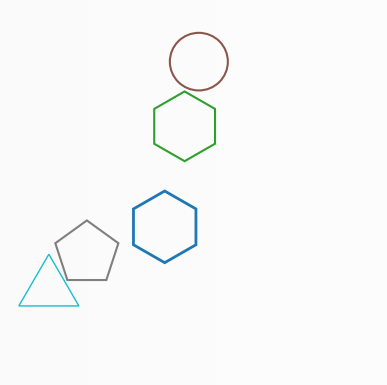[{"shape": "hexagon", "thickness": 2, "radius": 0.47, "center": [0.425, 0.411]}, {"shape": "hexagon", "thickness": 1.5, "radius": 0.45, "center": [0.476, 0.672]}, {"shape": "circle", "thickness": 1.5, "radius": 0.37, "center": [0.513, 0.84]}, {"shape": "pentagon", "thickness": 1.5, "radius": 0.43, "center": [0.224, 0.342]}, {"shape": "triangle", "thickness": 1, "radius": 0.45, "center": [0.126, 0.25]}]